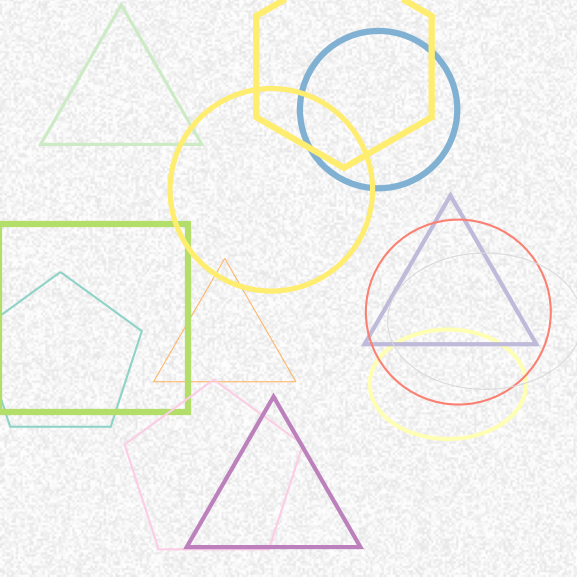[{"shape": "pentagon", "thickness": 1, "radius": 0.74, "center": [0.105, 0.38]}, {"shape": "oval", "thickness": 2, "radius": 0.68, "center": [0.776, 0.334]}, {"shape": "triangle", "thickness": 2, "radius": 0.86, "center": [0.78, 0.489]}, {"shape": "circle", "thickness": 1, "radius": 0.8, "center": [0.794, 0.459]}, {"shape": "circle", "thickness": 3, "radius": 0.68, "center": [0.656, 0.809]}, {"shape": "triangle", "thickness": 0.5, "radius": 0.71, "center": [0.389, 0.409]}, {"shape": "square", "thickness": 3, "radius": 0.81, "center": [0.162, 0.449]}, {"shape": "pentagon", "thickness": 1, "radius": 0.81, "center": [0.37, 0.179]}, {"shape": "oval", "thickness": 0.5, "radius": 0.84, "center": [0.84, 0.443]}, {"shape": "triangle", "thickness": 2, "radius": 0.87, "center": [0.474, 0.139]}, {"shape": "triangle", "thickness": 1.5, "radius": 0.81, "center": [0.21, 0.83]}, {"shape": "hexagon", "thickness": 3, "radius": 0.88, "center": [0.596, 0.884]}, {"shape": "circle", "thickness": 2.5, "radius": 0.88, "center": [0.47, 0.67]}]